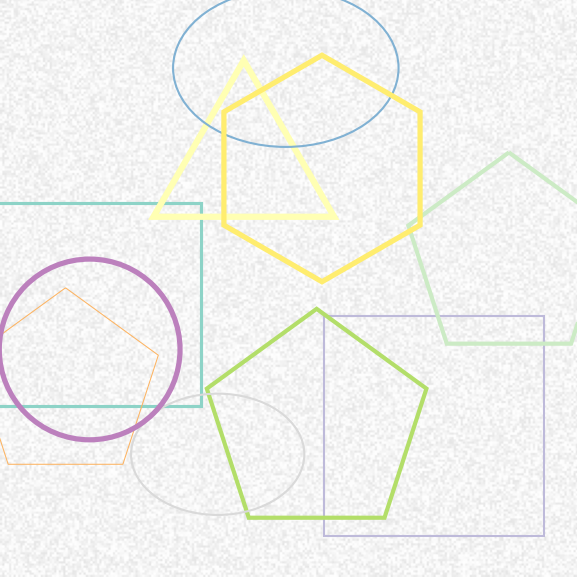[{"shape": "square", "thickness": 1.5, "radius": 0.88, "center": [0.173, 0.472]}, {"shape": "triangle", "thickness": 3, "radius": 0.9, "center": [0.422, 0.714]}, {"shape": "square", "thickness": 1, "radius": 0.95, "center": [0.752, 0.261]}, {"shape": "oval", "thickness": 1, "radius": 0.98, "center": [0.495, 0.881]}, {"shape": "pentagon", "thickness": 0.5, "radius": 0.84, "center": [0.113, 0.332]}, {"shape": "pentagon", "thickness": 2, "radius": 1.0, "center": [0.548, 0.264]}, {"shape": "oval", "thickness": 1, "radius": 0.75, "center": [0.377, 0.212]}, {"shape": "circle", "thickness": 2.5, "radius": 0.78, "center": [0.155, 0.394]}, {"shape": "pentagon", "thickness": 2, "radius": 0.92, "center": [0.881, 0.552]}, {"shape": "hexagon", "thickness": 2.5, "radius": 0.98, "center": [0.558, 0.707]}]